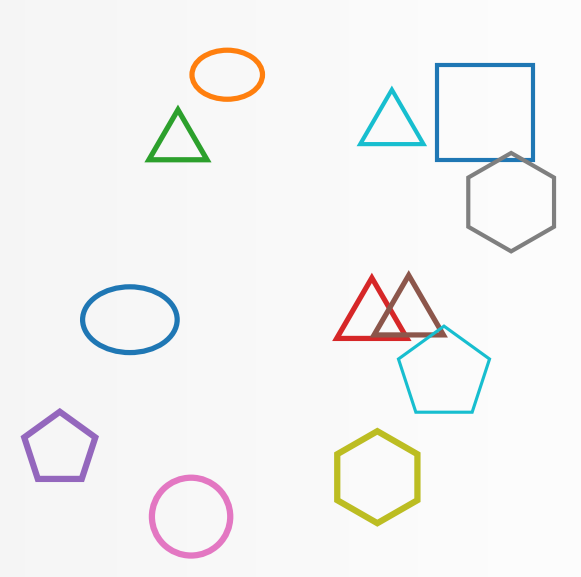[{"shape": "oval", "thickness": 2.5, "radius": 0.41, "center": [0.223, 0.446]}, {"shape": "square", "thickness": 2, "radius": 0.41, "center": [0.834, 0.804]}, {"shape": "oval", "thickness": 2.5, "radius": 0.3, "center": [0.391, 0.87]}, {"shape": "triangle", "thickness": 2.5, "radius": 0.29, "center": [0.306, 0.751]}, {"shape": "triangle", "thickness": 2.5, "radius": 0.35, "center": [0.64, 0.448]}, {"shape": "pentagon", "thickness": 3, "radius": 0.32, "center": [0.103, 0.222]}, {"shape": "triangle", "thickness": 2.5, "radius": 0.34, "center": [0.703, 0.454]}, {"shape": "circle", "thickness": 3, "radius": 0.34, "center": [0.329, 0.105]}, {"shape": "hexagon", "thickness": 2, "radius": 0.43, "center": [0.879, 0.649]}, {"shape": "hexagon", "thickness": 3, "radius": 0.4, "center": [0.649, 0.173]}, {"shape": "pentagon", "thickness": 1.5, "radius": 0.41, "center": [0.764, 0.352]}, {"shape": "triangle", "thickness": 2, "radius": 0.31, "center": [0.674, 0.781]}]